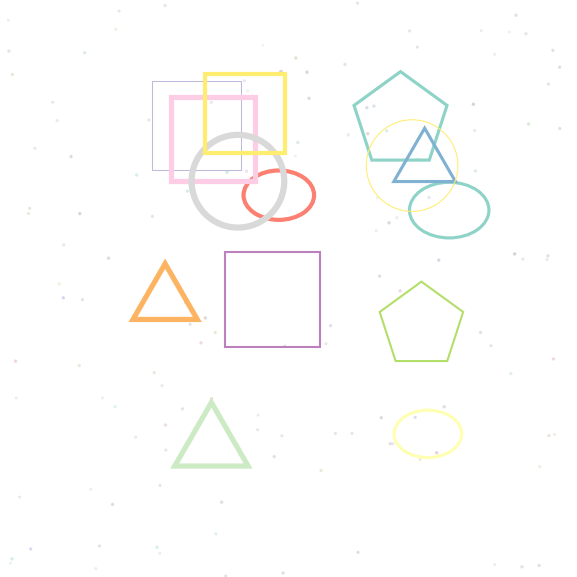[{"shape": "pentagon", "thickness": 1.5, "radius": 0.42, "center": [0.694, 0.79]}, {"shape": "oval", "thickness": 1.5, "radius": 0.34, "center": [0.778, 0.635]}, {"shape": "oval", "thickness": 1.5, "radius": 0.29, "center": [0.741, 0.248]}, {"shape": "square", "thickness": 0.5, "radius": 0.39, "center": [0.34, 0.782]}, {"shape": "oval", "thickness": 2, "radius": 0.31, "center": [0.483, 0.661]}, {"shape": "triangle", "thickness": 1.5, "radius": 0.31, "center": [0.735, 0.716]}, {"shape": "triangle", "thickness": 2.5, "radius": 0.32, "center": [0.286, 0.478]}, {"shape": "pentagon", "thickness": 1, "radius": 0.38, "center": [0.73, 0.435]}, {"shape": "square", "thickness": 2.5, "radius": 0.36, "center": [0.368, 0.759]}, {"shape": "circle", "thickness": 3, "radius": 0.4, "center": [0.412, 0.685]}, {"shape": "square", "thickness": 1, "radius": 0.41, "center": [0.472, 0.481]}, {"shape": "triangle", "thickness": 2.5, "radius": 0.37, "center": [0.366, 0.229]}, {"shape": "circle", "thickness": 0.5, "radius": 0.4, "center": [0.714, 0.712]}, {"shape": "square", "thickness": 2, "radius": 0.35, "center": [0.424, 0.802]}]